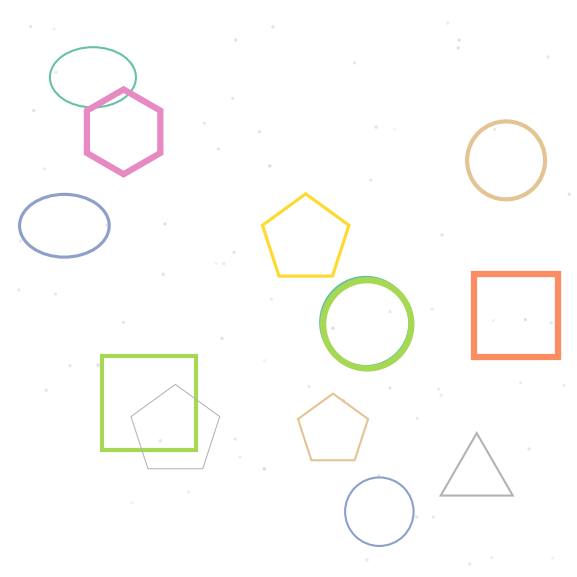[{"shape": "oval", "thickness": 1, "radius": 0.37, "center": [0.161, 0.865]}, {"shape": "circle", "thickness": 2, "radius": 0.39, "center": [0.633, 0.441]}, {"shape": "square", "thickness": 3, "radius": 0.36, "center": [0.894, 0.453]}, {"shape": "circle", "thickness": 1, "radius": 0.3, "center": [0.657, 0.113]}, {"shape": "oval", "thickness": 1.5, "radius": 0.39, "center": [0.111, 0.608]}, {"shape": "hexagon", "thickness": 3, "radius": 0.37, "center": [0.214, 0.771]}, {"shape": "square", "thickness": 2, "radius": 0.41, "center": [0.258, 0.301]}, {"shape": "circle", "thickness": 3, "radius": 0.38, "center": [0.636, 0.438]}, {"shape": "pentagon", "thickness": 1.5, "radius": 0.39, "center": [0.529, 0.585]}, {"shape": "pentagon", "thickness": 1, "radius": 0.32, "center": [0.577, 0.254]}, {"shape": "circle", "thickness": 2, "radius": 0.34, "center": [0.876, 0.721]}, {"shape": "pentagon", "thickness": 0.5, "radius": 0.4, "center": [0.304, 0.253]}, {"shape": "triangle", "thickness": 1, "radius": 0.36, "center": [0.826, 0.177]}]